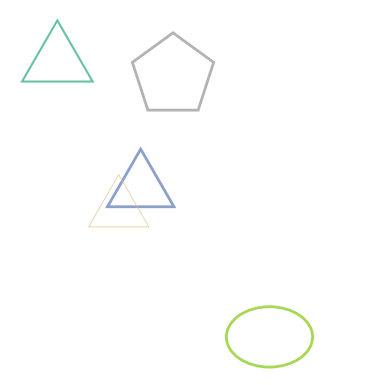[{"shape": "triangle", "thickness": 1.5, "radius": 0.53, "center": [0.149, 0.841]}, {"shape": "triangle", "thickness": 2, "radius": 0.5, "center": [0.365, 0.513]}, {"shape": "oval", "thickness": 2, "radius": 0.56, "center": [0.7, 0.125]}, {"shape": "triangle", "thickness": 0.5, "radius": 0.45, "center": [0.308, 0.456]}, {"shape": "pentagon", "thickness": 2, "radius": 0.56, "center": [0.449, 0.804]}]